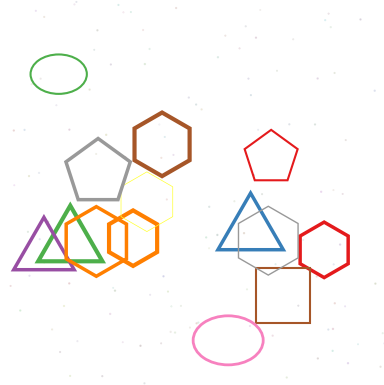[{"shape": "pentagon", "thickness": 1.5, "radius": 0.36, "center": [0.704, 0.59]}, {"shape": "hexagon", "thickness": 2.5, "radius": 0.36, "center": [0.842, 0.351]}, {"shape": "triangle", "thickness": 2.5, "radius": 0.49, "center": [0.651, 0.4]}, {"shape": "triangle", "thickness": 3, "radius": 0.48, "center": [0.183, 0.37]}, {"shape": "oval", "thickness": 1.5, "radius": 0.37, "center": [0.152, 0.807]}, {"shape": "triangle", "thickness": 2.5, "radius": 0.45, "center": [0.114, 0.345]}, {"shape": "hexagon", "thickness": 3, "radius": 0.36, "center": [0.346, 0.381]}, {"shape": "hexagon", "thickness": 2.5, "radius": 0.45, "center": [0.25, 0.373]}, {"shape": "hexagon", "thickness": 0.5, "radius": 0.39, "center": [0.382, 0.476]}, {"shape": "square", "thickness": 1.5, "radius": 0.35, "center": [0.735, 0.232]}, {"shape": "hexagon", "thickness": 3, "radius": 0.41, "center": [0.421, 0.625]}, {"shape": "oval", "thickness": 2, "radius": 0.45, "center": [0.593, 0.116]}, {"shape": "pentagon", "thickness": 2.5, "radius": 0.44, "center": [0.255, 0.552]}, {"shape": "hexagon", "thickness": 1, "radius": 0.45, "center": [0.697, 0.375]}]